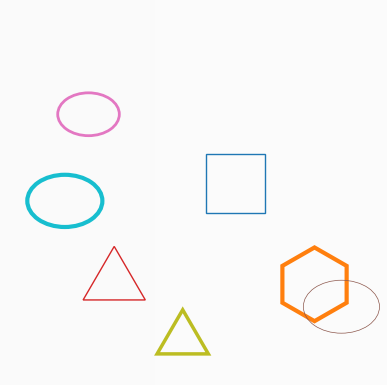[{"shape": "square", "thickness": 1, "radius": 0.38, "center": [0.608, 0.524]}, {"shape": "hexagon", "thickness": 3, "radius": 0.48, "center": [0.812, 0.262]}, {"shape": "triangle", "thickness": 1, "radius": 0.46, "center": [0.295, 0.267]}, {"shape": "oval", "thickness": 0.5, "radius": 0.49, "center": [0.881, 0.203]}, {"shape": "oval", "thickness": 2, "radius": 0.4, "center": [0.228, 0.703]}, {"shape": "triangle", "thickness": 2.5, "radius": 0.38, "center": [0.472, 0.119]}, {"shape": "oval", "thickness": 3, "radius": 0.48, "center": [0.167, 0.478]}]